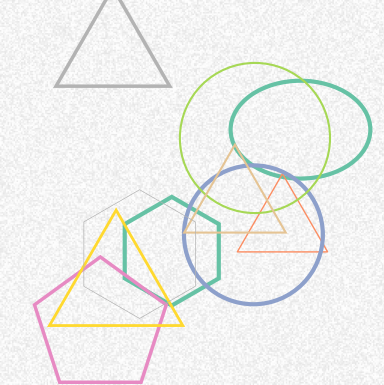[{"shape": "hexagon", "thickness": 3, "radius": 0.71, "center": [0.446, 0.347]}, {"shape": "oval", "thickness": 3, "radius": 0.91, "center": [0.78, 0.663]}, {"shape": "triangle", "thickness": 1, "radius": 0.68, "center": [0.734, 0.413]}, {"shape": "circle", "thickness": 3, "radius": 0.9, "center": [0.658, 0.39]}, {"shape": "pentagon", "thickness": 2.5, "radius": 0.9, "center": [0.261, 0.153]}, {"shape": "circle", "thickness": 1.5, "radius": 0.97, "center": [0.662, 0.642]}, {"shape": "triangle", "thickness": 2, "radius": 1.0, "center": [0.302, 0.254]}, {"shape": "triangle", "thickness": 1.5, "radius": 0.76, "center": [0.61, 0.472]}, {"shape": "triangle", "thickness": 2.5, "radius": 0.85, "center": [0.293, 0.861]}, {"shape": "hexagon", "thickness": 0.5, "radius": 0.84, "center": [0.363, 0.34]}]